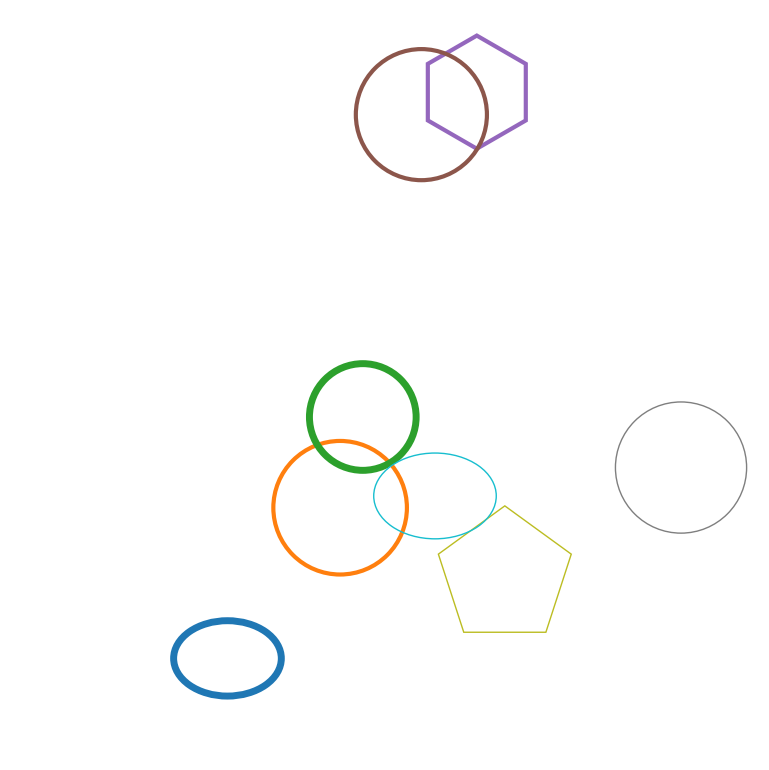[{"shape": "oval", "thickness": 2.5, "radius": 0.35, "center": [0.295, 0.145]}, {"shape": "circle", "thickness": 1.5, "radius": 0.43, "center": [0.442, 0.341]}, {"shape": "circle", "thickness": 2.5, "radius": 0.35, "center": [0.471, 0.458]}, {"shape": "hexagon", "thickness": 1.5, "radius": 0.37, "center": [0.619, 0.88]}, {"shape": "circle", "thickness": 1.5, "radius": 0.43, "center": [0.547, 0.851]}, {"shape": "circle", "thickness": 0.5, "radius": 0.43, "center": [0.884, 0.393]}, {"shape": "pentagon", "thickness": 0.5, "radius": 0.45, "center": [0.656, 0.252]}, {"shape": "oval", "thickness": 0.5, "radius": 0.4, "center": [0.565, 0.356]}]